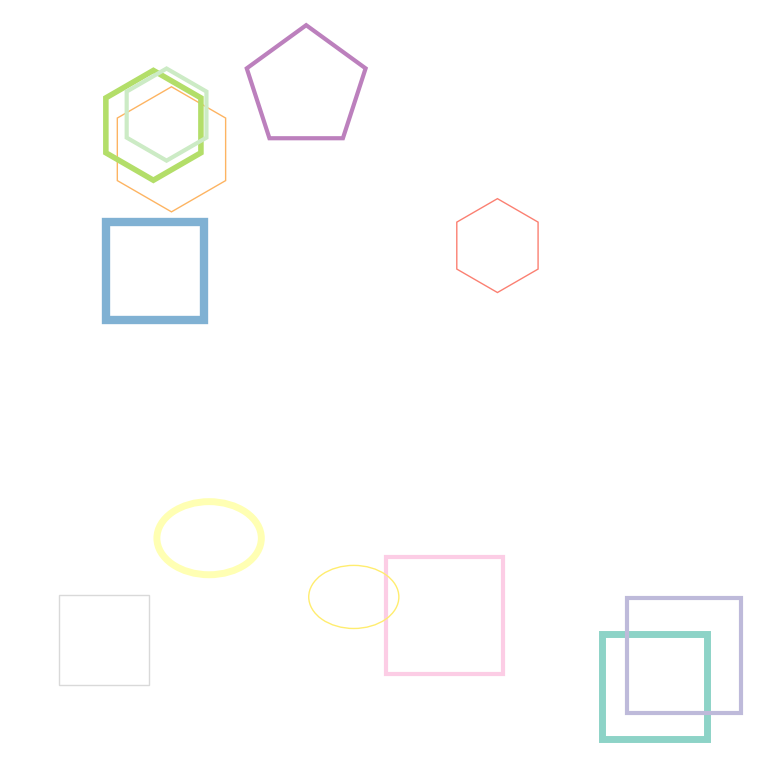[{"shape": "square", "thickness": 2.5, "radius": 0.34, "center": [0.85, 0.109]}, {"shape": "oval", "thickness": 2.5, "radius": 0.34, "center": [0.272, 0.301]}, {"shape": "square", "thickness": 1.5, "radius": 0.37, "center": [0.888, 0.149]}, {"shape": "hexagon", "thickness": 0.5, "radius": 0.3, "center": [0.646, 0.681]}, {"shape": "square", "thickness": 3, "radius": 0.32, "center": [0.201, 0.648]}, {"shape": "hexagon", "thickness": 0.5, "radius": 0.41, "center": [0.223, 0.806]}, {"shape": "hexagon", "thickness": 2, "radius": 0.36, "center": [0.199, 0.837]}, {"shape": "square", "thickness": 1.5, "radius": 0.38, "center": [0.577, 0.201]}, {"shape": "square", "thickness": 0.5, "radius": 0.29, "center": [0.135, 0.169]}, {"shape": "pentagon", "thickness": 1.5, "radius": 0.41, "center": [0.398, 0.886]}, {"shape": "hexagon", "thickness": 1.5, "radius": 0.3, "center": [0.216, 0.851]}, {"shape": "oval", "thickness": 0.5, "radius": 0.29, "center": [0.459, 0.225]}]